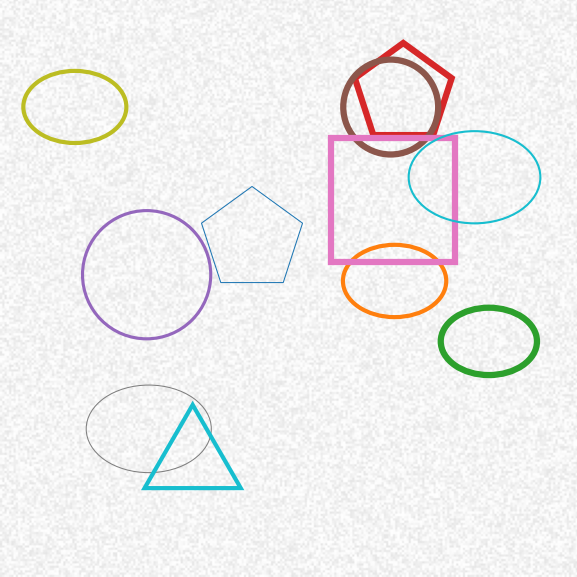[{"shape": "pentagon", "thickness": 0.5, "radius": 0.46, "center": [0.436, 0.584]}, {"shape": "oval", "thickness": 2, "radius": 0.45, "center": [0.683, 0.513]}, {"shape": "oval", "thickness": 3, "radius": 0.42, "center": [0.847, 0.408]}, {"shape": "pentagon", "thickness": 3, "radius": 0.44, "center": [0.698, 0.837]}, {"shape": "circle", "thickness": 1.5, "radius": 0.56, "center": [0.254, 0.523]}, {"shape": "circle", "thickness": 3, "radius": 0.41, "center": [0.677, 0.814]}, {"shape": "square", "thickness": 3, "radius": 0.53, "center": [0.68, 0.653]}, {"shape": "oval", "thickness": 0.5, "radius": 0.54, "center": [0.258, 0.257]}, {"shape": "oval", "thickness": 2, "radius": 0.45, "center": [0.13, 0.814]}, {"shape": "triangle", "thickness": 2, "radius": 0.48, "center": [0.334, 0.202]}, {"shape": "oval", "thickness": 1, "radius": 0.57, "center": [0.822, 0.692]}]